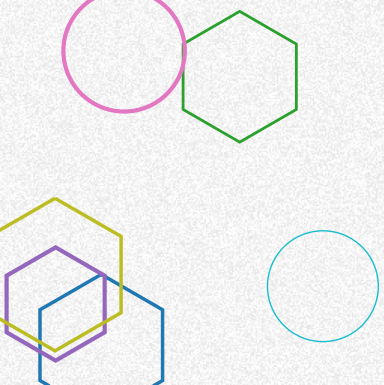[{"shape": "hexagon", "thickness": 2.5, "radius": 0.92, "center": [0.263, 0.103]}, {"shape": "hexagon", "thickness": 2, "radius": 0.85, "center": [0.623, 0.801]}, {"shape": "hexagon", "thickness": 3, "radius": 0.74, "center": [0.145, 0.21]}, {"shape": "circle", "thickness": 3, "radius": 0.79, "center": [0.322, 0.868]}, {"shape": "hexagon", "thickness": 2.5, "radius": 0.99, "center": [0.143, 0.287]}, {"shape": "circle", "thickness": 1, "radius": 0.72, "center": [0.839, 0.257]}]